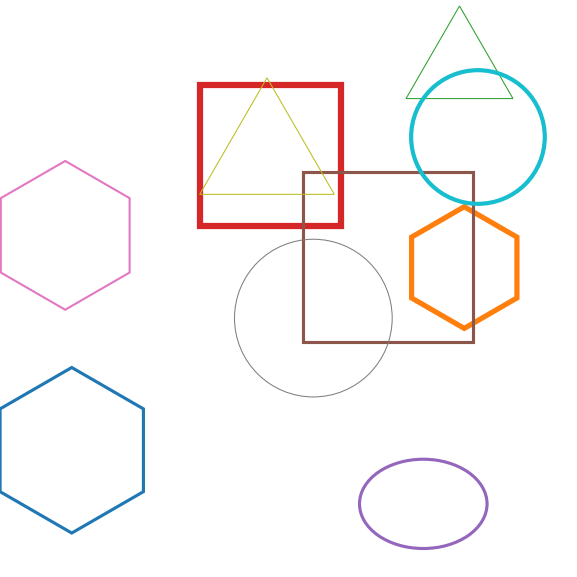[{"shape": "hexagon", "thickness": 1.5, "radius": 0.72, "center": [0.124, 0.219]}, {"shape": "hexagon", "thickness": 2.5, "radius": 0.53, "center": [0.804, 0.536]}, {"shape": "triangle", "thickness": 0.5, "radius": 0.53, "center": [0.796, 0.882]}, {"shape": "square", "thickness": 3, "radius": 0.61, "center": [0.469, 0.73]}, {"shape": "oval", "thickness": 1.5, "radius": 0.55, "center": [0.733, 0.127]}, {"shape": "square", "thickness": 1.5, "radius": 0.74, "center": [0.672, 0.554]}, {"shape": "hexagon", "thickness": 1, "radius": 0.64, "center": [0.113, 0.592]}, {"shape": "circle", "thickness": 0.5, "radius": 0.68, "center": [0.543, 0.448]}, {"shape": "triangle", "thickness": 0.5, "radius": 0.67, "center": [0.462, 0.73]}, {"shape": "circle", "thickness": 2, "radius": 0.58, "center": [0.828, 0.762]}]